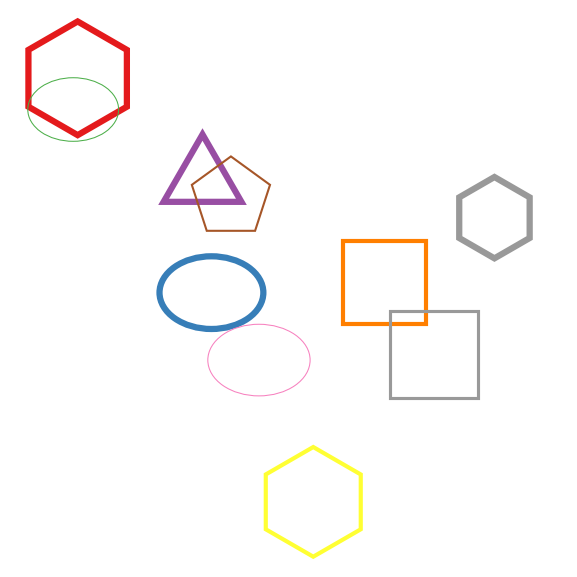[{"shape": "hexagon", "thickness": 3, "radius": 0.49, "center": [0.134, 0.864]}, {"shape": "oval", "thickness": 3, "radius": 0.45, "center": [0.366, 0.492]}, {"shape": "oval", "thickness": 0.5, "radius": 0.39, "center": [0.127, 0.81]}, {"shape": "triangle", "thickness": 3, "radius": 0.39, "center": [0.351, 0.689]}, {"shape": "square", "thickness": 2, "radius": 0.36, "center": [0.665, 0.509]}, {"shape": "hexagon", "thickness": 2, "radius": 0.47, "center": [0.542, 0.13]}, {"shape": "pentagon", "thickness": 1, "radius": 0.36, "center": [0.4, 0.657]}, {"shape": "oval", "thickness": 0.5, "radius": 0.44, "center": [0.448, 0.376]}, {"shape": "square", "thickness": 1.5, "radius": 0.38, "center": [0.751, 0.385]}, {"shape": "hexagon", "thickness": 3, "radius": 0.35, "center": [0.856, 0.622]}]